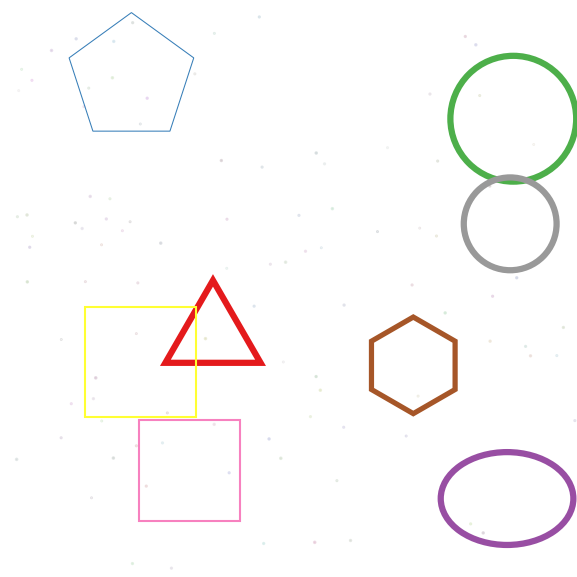[{"shape": "triangle", "thickness": 3, "radius": 0.48, "center": [0.369, 0.418]}, {"shape": "pentagon", "thickness": 0.5, "radius": 0.57, "center": [0.228, 0.864]}, {"shape": "circle", "thickness": 3, "radius": 0.54, "center": [0.889, 0.794]}, {"shape": "oval", "thickness": 3, "radius": 0.57, "center": [0.878, 0.136]}, {"shape": "square", "thickness": 1, "radius": 0.48, "center": [0.243, 0.372]}, {"shape": "hexagon", "thickness": 2.5, "radius": 0.42, "center": [0.716, 0.367]}, {"shape": "square", "thickness": 1, "radius": 0.44, "center": [0.329, 0.184]}, {"shape": "circle", "thickness": 3, "radius": 0.4, "center": [0.883, 0.612]}]